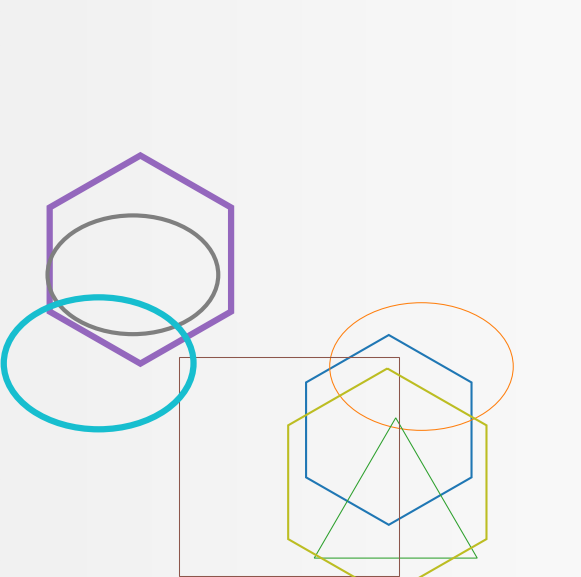[{"shape": "hexagon", "thickness": 1, "radius": 0.82, "center": [0.669, 0.255]}, {"shape": "oval", "thickness": 0.5, "radius": 0.79, "center": [0.725, 0.364]}, {"shape": "triangle", "thickness": 0.5, "radius": 0.81, "center": [0.681, 0.114]}, {"shape": "hexagon", "thickness": 3, "radius": 0.9, "center": [0.242, 0.55]}, {"shape": "square", "thickness": 0.5, "radius": 0.95, "center": [0.497, 0.191]}, {"shape": "oval", "thickness": 2, "radius": 0.73, "center": [0.229, 0.523]}, {"shape": "hexagon", "thickness": 1, "radius": 0.98, "center": [0.666, 0.164]}, {"shape": "oval", "thickness": 3, "radius": 0.82, "center": [0.17, 0.37]}]